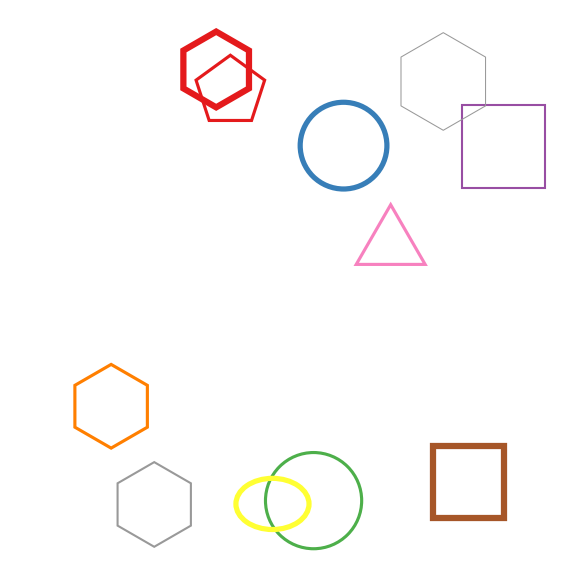[{"shape": "pentagon", "thickness": 1.5, "radius": 0.31, "center": [0.399, 0.841]}, {"shape": "hexagon", "thickness": 3, "radius": 0.33, "center": [0.374, 0.879]}, {"shape": "circle", "thickness": 2.5, "radius": 0.38, "center": [0.595, 0.747]}, {"shape": "circle", "thickness": 1.5, "radius": 0.42, "center": [0.543, 0.132]}, {"shape": "square", "thickness": 1, "radius": 0.36, "center": [0.871, 0.746]}, {"shape": "hexagon", "thickness": 1.5, "radius": 0.36, "center": [0.192, 0.296]}, {"shape": "oval", "thickness": 2.5, "radius": 0.32, "center": [0.472, 0.127]}, {"shape": "square", "thickness": 3, "radius": 0.31, "center": [0.811, 0.165]}, {"shape": "triangle", "thickness": 1.5, "radius": 0.34, "center": [0.677, 0.576]}, {"shape": "hexagon", "thickness": 0.5, "radius": 0.42, "center": [0.768, 0.858]}, {"shape": "hexagon", "thickness": 1, "radius": 0.37, "center": [0.267, 0.126]}]